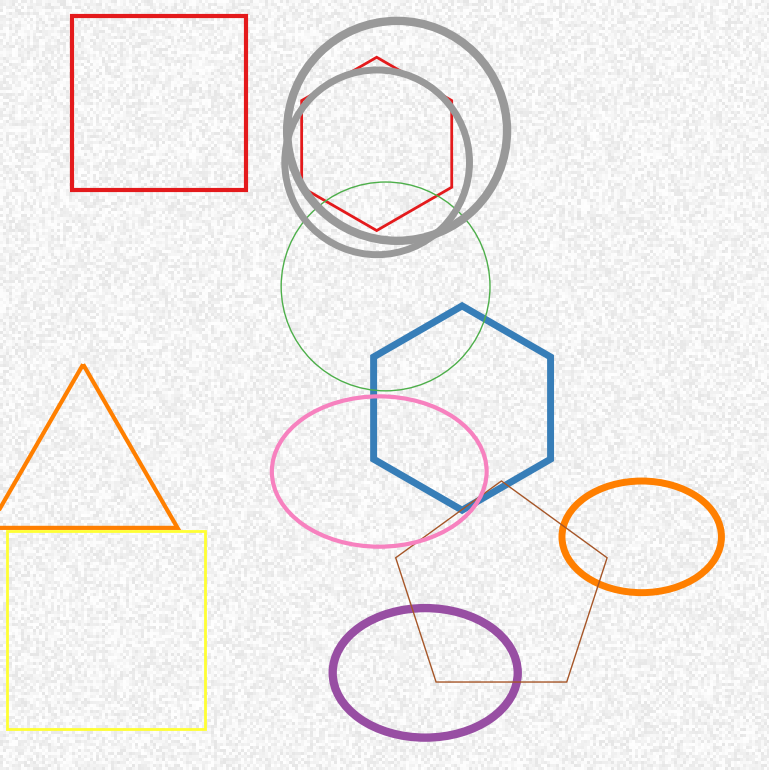[{"shape": "square", "thickness": 1.5, "radius": 0.56, "center": [0.206, 0.866]}, {"shape": "hexagon", "thickness": 1, "radius": 0.56, "center": [0.489, 0.813]}, {"shape": "hexagon", "thickness": 2.5, "radius": 0.66, "center": [0.6, 0.47]}, {"shape": "circle", "thickness": 0.5, "radius": 0.68, "center": [0.501, 0.628]}, {"shape": "oval", "thickness": 3, "radius": 0.6, "center": [0.552, 0.126]}, {"shape": "oval", "thickness": 2.5, "radius": 0.52, "center": [0.833, 0.303]}, {"shape": "triangle", "thickness": 1.5, "radius": 0.71, "center": [0.108, 0.385]}, {"shape": "square", "thickness": 1, "radius": 0.64, "center": [0.138, 0.182]}, {"shape": "pentagon", "thickness": 0.5, "radius": 0.72, "center": [0.651, 0.231]}, {"shape": "oval", "thickness": 1.5, "radius": 0.7, "center": [0.493, 0.388]}, {"shape": "circle", "thickness": 3, "radius": 0.71, "center": [0.516, 0.83]}, {"shape": "circle", "thickness": 2.5, "radius": 0.6, "center": [0.49, 0.789]}]